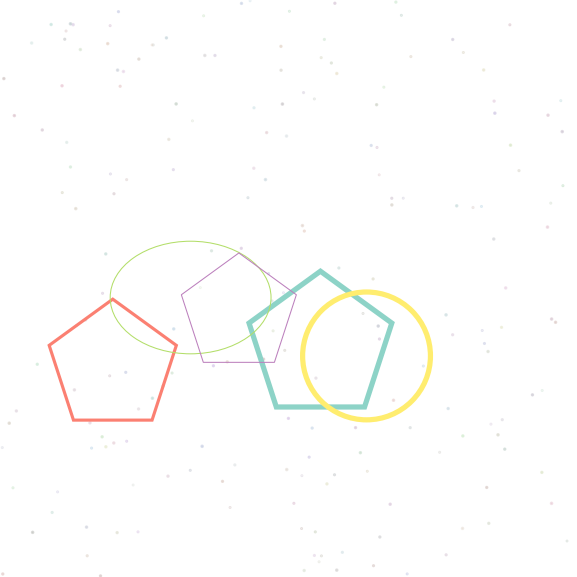[{"shape": "pentagon", "thickness": 2.5, "radius": 0.65, "center": [0.555, 0.4]}, {"shape": "pentagon", "thickness": 1.5, "radius": 0.58, "center": [0.195, 0.365]}, {"shape": "oval", "thickness": 0.5, "radius": 0.7, "center": [0.33, 0.484]}, {"shape": "pentagon", "thickness": 0.5, "radius": 0.52, "center": [0.414, 0.456]}, {"shape": "circle", "thickness": 2.5, "radius": 0.55, "center": [0.635, 0.383]}]